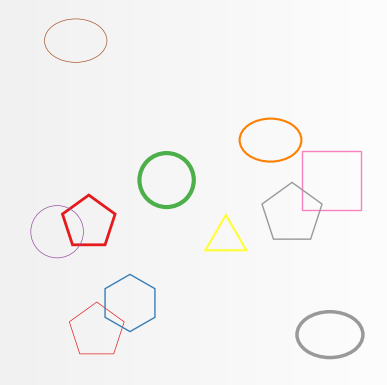[{"shape": "pentagon", "thickness": 2, "radius": 0.36, "center": [0.229, 0.422]}, {"shape": "pentagon", "thickness": 0.5, "radius": 0.37, "center": [0.25, 0.141]}, {"shape": "hexagon", "thickness": 1, "radius": 0.37, "center": [0.335, 0.213]}, {"shape": "circle", "thickness": 3, "radius": 0.35, "center": [0.43, 0.532]}, {"shape": "circle", "thickness": 0.5, "radius": 0.34, "center": [0.147, 0.398]}, {"shape": "oval", "thickness": 1.5, "radius": 0.4, "center": [0.698, 0.636]}, {"shape": "triangle", "thickness": 1.5, "radius": 0.31, "center": [0.583, 0.38]}, {"shape": "oval", "thickness": 0.5, "radius": 0.4, "center": [0.195, 0.894]}, {"shape": "square", "thickness": 1, "radius": 0.38, "center": [0.855, 0.53]}, {"shape": "pentagon", "thickness": 1, "radius": 0.41, "center": [0.754, 0.445]}, {"shape": "oval", "thickness": 2.5, "radius": 0.43, "center": [0.851, 0.131]}]